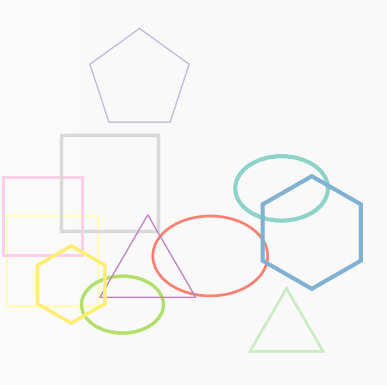[{"shape": "oval", "thickness": 3, "radius": 0.6, "center": [0.727, 0.511]}, {"shape": "square", "thickness": 1.5, "radius": 0.58, "center": [0.136, 0.322]}, {"shape": "pentagon", "thickness": 1, "radius": 0.67, "center": [0.36, 0.792]}, {"shape": "oval", "thickness": 2, "radius": 0.74, "center": [0.543, 0.335]}, {"shape": "hexagon", "thickness": 3, "radius": 0.73, "center": [0.805, 0.396]}, {"shape": "oval", "thickness": 2.5, "radius": 0.53, "center": [0.316, 0.209]}, {"shape": "square", "thickness": 2, "radius": 0.51, "center": [0.11, 0.439]}, {"shape": "square", "thickness": 2.5, "radius": 0.63, "center": [0.283, 0.524]}, {"shape": "triangle", "thickness": 1, "radius": 0.71, "center": [0.381, 0.299]}, {"shape": "triangle", "thickness": 2, "radius": 0.54, "center": [0.739, 0.142]}, {"shape": "hexagon", "thickness": 2.5, "radius": 0.5, "center": [0.184, 0.261]}]